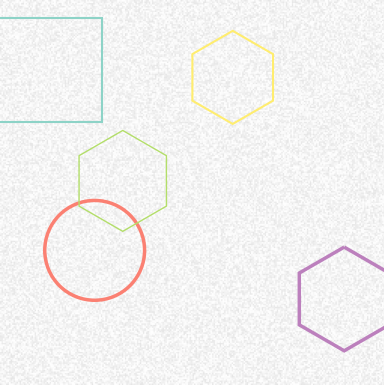[{"shape": "square", "thickness": 1.5, "radius": 0.67, "center": [0.129, 0.818]}, {"shape": "circle", "thickness": 2.5, "radius": 0.65, "center": [0.246, 0.35]}, {"shape": "hexagon", "thickness": 1, "radius": 0.66, "center": [0.319, 0.53]}, {"shape": "hexagon", "thickness": 2.5, "radius": 0.67, "center": [0.894, 0.224]}, {"shape": "hexagon", "thickness": 1.5, "radius": 0.6, "center": [0.604, 0.799]}]